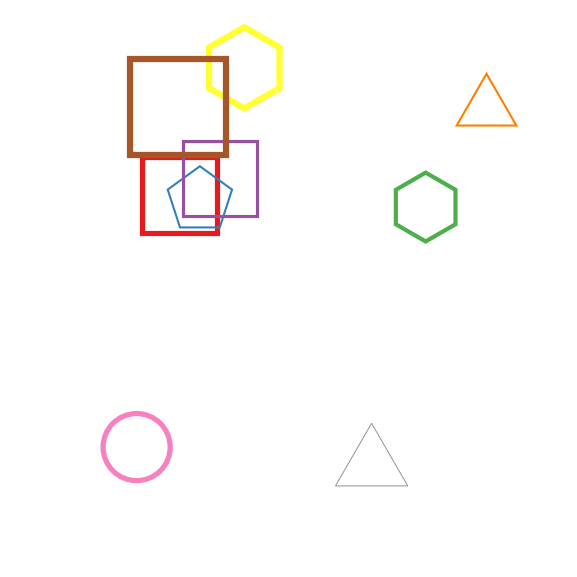[{"shape": "square", "thickness": 2.5, "radius": 0.33, "center": [0.311, 0.662]}, {"shape": "pentagon", "thickness": 1, "radius": 0.29, "center": [0.346, 0.653]}, {"shape": "hexagon", "thickness": 2, "radius": 0.3, "center": [0.737, 0.641]}, {"shape": "square", "thickness": 1.5, "radius": 0.32, "center": [0.381, 0.69]}, {"shape": "triangle", "thickness": 1, "radius": 0.3, "center": [0.842, 0.812]}, {"shape": "hexagon", "thickness": 3, "radius": 0.35, "center": [0.423, 0.882]}, {"shape": "square", "thickness": 3, "radius": 0.41, "center": [0.309, 0.814]}, {"shape": "circle", "thickness": 2.5, "radius": 0.29, "center": [0.237, 0.225]}, {"shape": "triangle", "thickness": 0.5, "radius": 0.36, "center": [0.643, 0.194]}]